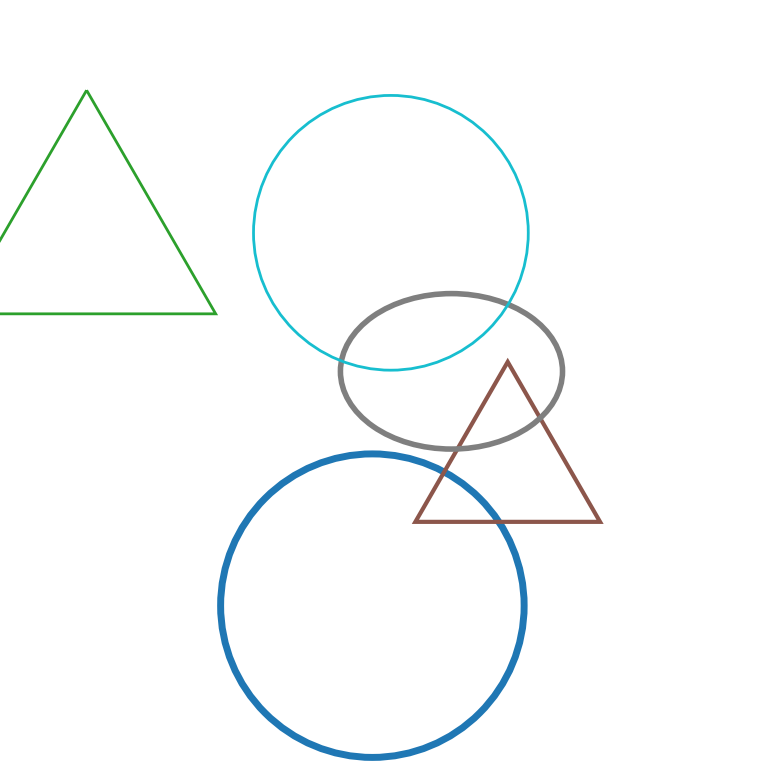[{"shape": "circle", "thickness": 2.5, "radius": 0.99, "center": [0.484, 0.213]}, {"shape": "triangle", "thickness": 1, "radius": 0.97, "center": [0.112, 0.689]}, {"shape": "triangle", "thickness": 1.5, "radius": 0.69, "center": [0.659, 0.392]}, {"shape": "oval", "thickness": 2, "radius": 0.72, "center": [0.586, 0.518]}, {"shape": "circle", "thickness": 1, "radius": 0.89, "center": [0.508, 0.698]}]